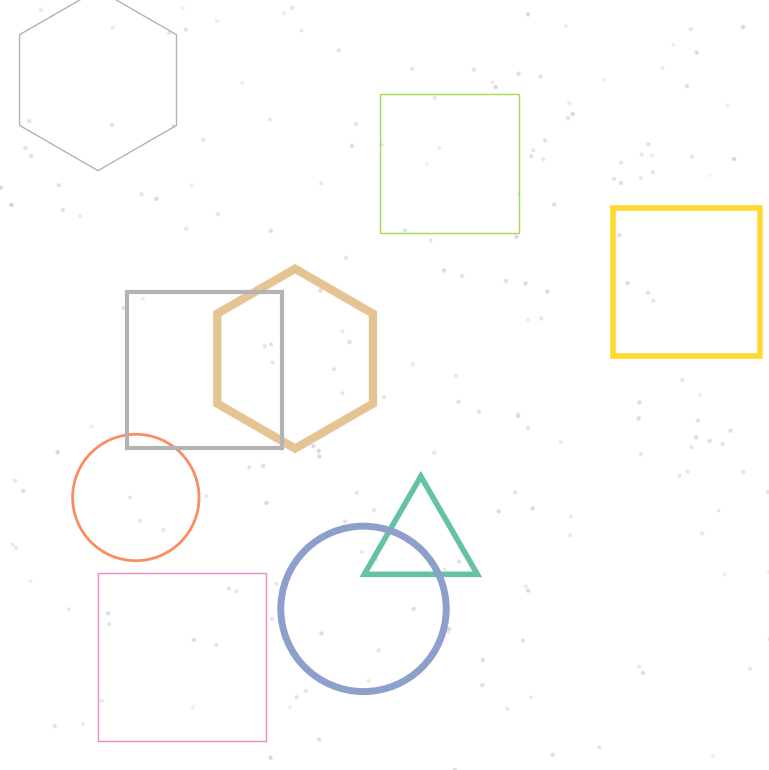[{"shape": "triangle", "thickness": 2, "radius": 0.42, "center": [0.547, 0.297]}, {"shape": "circle", "thickness": 1, "radius": 0.41, "center": [0.176, 0.354]}, {"shape": "circle", "thickness": 2.5, "radius": 0.54, "center": [0.472, 0.209]}, {"shape": "square", "thickness": 0.5, "radius": 0.55, "center": [0.236, 0.147]}, {"shape": "square", "thickness": 0.5, "radius": 0.45, "center": [0.584, 0.787]}, {"shape": "square", "thickness": 2, "radius": 0.48, "center": [0.892, 0.634]}, {"shape": "hexagon", "thickness": 3, "radius": 0.58, "center": [0.383, 0.534]}, {"shape": "hexagon", "thickness": 0.5, "radius": 0.59, "center": [0.127, 0.896]}, {"shape": "square", "thickness": 1.5, "radius": 0.5, "center": [0.265, 0.519]}]